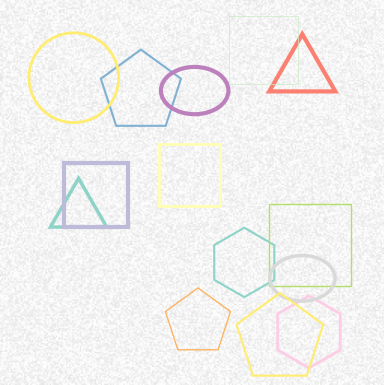[{"shape": "hexagon", "thickness": 1.5, "radius": 0.45, "center": [0.634, 0.318]}, {"shape": "triangle", "thickness": 2.5, "radius": 0.42, "center": [0.204, 0.452]}, {"shape": "square", "thickness": 2, "radius": 0.4, "center": [0.492, 0.546]}, {"shape": "square", "thickness": 3, "radius": 0.41, "center": [0.249, 0.494]}, {"shape": "triangle", "thickness": 3, "radius": 0.5, "center": [0.785, 0.812]}, {"shape": "pentagon", "thickness": 1.5, "radius": 0.55, "center": [0.366, 0.762]}, {"shape": "pentagon", "thickness": 1, "radius": 0.44, "center": [0.514, 0.163]}, {"shape": "square", "thickness": 1, "radius": 0.53, "center": [0.805, 0.364]}, {"shape": "hexagon", "thickness": 2, "radius": 0.47, "center": [0.803, 0.138]}, {"shape": "oval", "thickness": 2.5, "radius": 0.42, "center": [0.785, 0.277]}, {"shape": "oval", "thickness": 3, "radius": 0.44, "center": [0.506, 0.765]}, {"shape": "square", "thickness": 0.5, "radius": 0.45, "center": [0.684, 0.87]}, {"shape": "pentagon", "thickness": 1.5, "radius": 0.59, "center": [0.727, 0.12]}, {"shape": "circle", "thickness": 2, "radius": 0.58, "center": [0.192, 0.798]}]